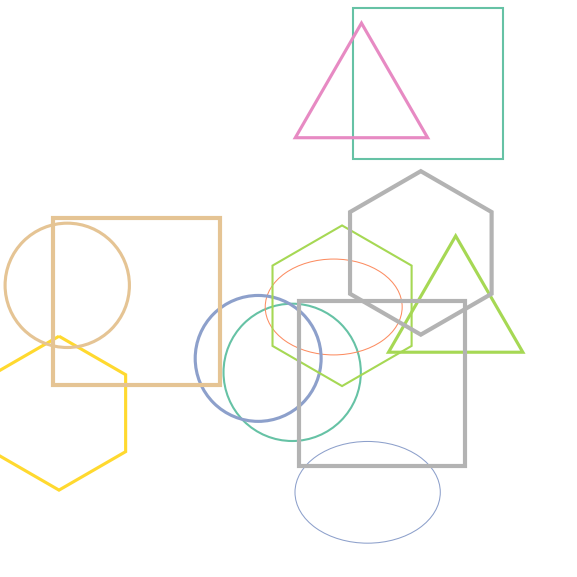[{"shape": "circle", "thickness": 1, "radius": 0.59, "center": [0.506, 0.354]}, {"shape": "square", "thickness": 1, "radius": 0.65, "center": [0.741, 0.854]}, {"shape": "oval", "thickness": 0.5, "radius": 0.59, "center": [0.578, 0.468]}, {"shape": "circle", "thickness": 1.5, "radius": 0.55, "center": [0.447, 0.379]}, {"shape": "oval", "thickness": 0.5, "radius": 0.63, "center": [0.637, 0.147]}, {"shape": "triangle", "thickness": 1.5, "radius": 0.66, "center": [0.626, 0.827]}, {"shape": "hexagon", "thickness": 1, "radius": 0.7, "center": [0.592, 0.47]}, {"shape": "triangle", "thickness": 1.5, "radius": 0.67, "center": [0.789, 0.456]}, {"shape": "hexagon", "thickness": 1.5, "radius": 0.67, "center": [0.102, 0.284]}, {"shape": "square", "thickness": 2, "radius": 0.72, "center": [0.236, 0.477]}, {"shape": "circle", "thickness": 1.5, "radius": 0.54, "center": [0.116, 0.505]}, {"shape": "square", "thickness": 2, "radius": 0.72, "center": [0.661, 0.335]}, {"shape": "hexagon", "thickness": 2, "radius": 0.71, "center": [0.729, 0.561]}]